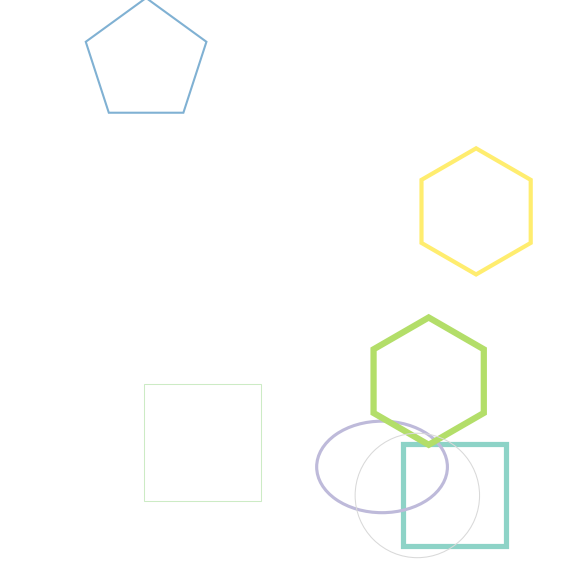[{"shape": "square", "thickness": 2.5, "radius": 0.44, "center": [0.787, 0.142]}, {"shape": "oval", "thickness": 1.5, "radius": 0.57, "center": [0.662, 0.191]}, {"shape": "pentagon", "thickness": 1, "radius": 0.55, "center": [0.253, 0.893]}, {"shape": "hexagon", "thickness": 3, "radius": 0.55, "center": [0.742, 0.339]}, {"shape": "circle", "thickness": 0.5, "radius": 0.54, "center": [0.723, 0.141]}, {"shape": "square", "thickness": 0.5, "radius": 0.51, "center": [0.351, 0.233]}, {"shape": "hexagon", "thickness": 2, "radius": 0.55, "center": [0.824, 0.633]}]